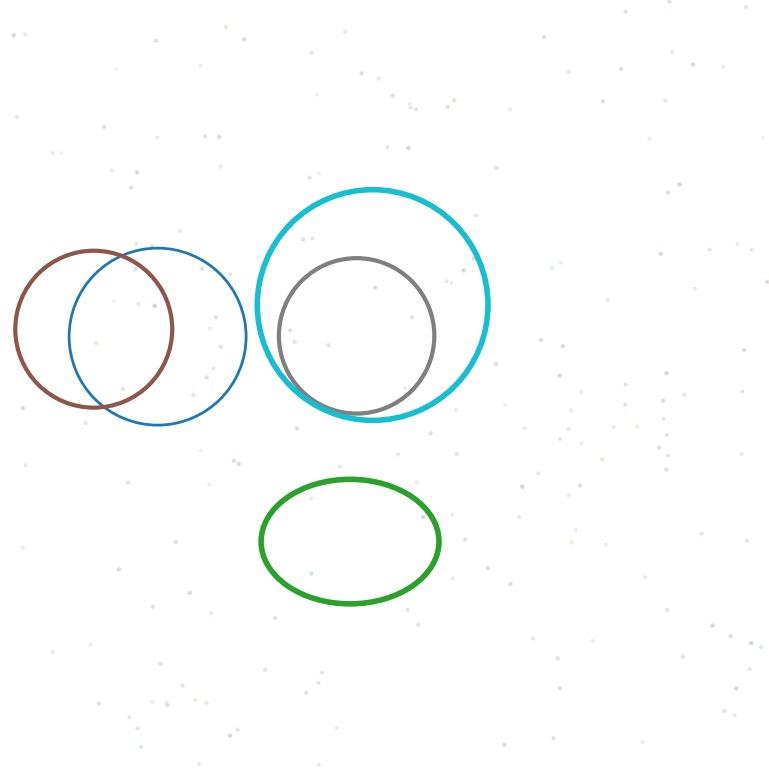[{"shape": "circle", "thickness": 1, "radius": 0.57, "center": [0.205, 0.563]}, {"shape": "oval", "thickness": 2, "radius": 0.58, "center": [0.455, 0.297]}, {"shape": "circle", "thickness": 1.5, "radius": 0.51, "center": [0.122, 0.573]}, {"shape": "circle", "thickness": 1.5, "radius": 0.5, "center": [0.463, 0.564]}, {"shape": "circle", "thickness": 2, "radius": 0.75, "center": [0.484, 0.604]}]